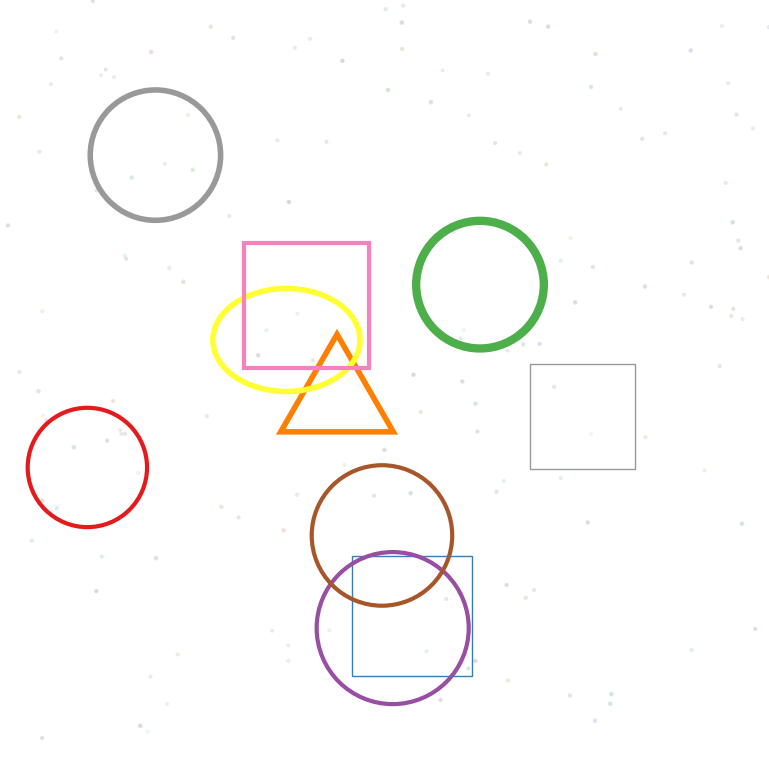[{"shape": "circle", "thickness": 1.5, "radius": 0.39, "center": [0.113, 0.393]}, {"shape": "square", "thickness": 0.5, "radius": 0.39, "center": [0.535, 0.2]}, {"shape": "circle", "thickness": 3, "radius": 0.41, "center": [0.623, 0.63]}, {"shape": "circle", "thickness": 1.5, "radius": 0.49, "center": [0.51, 0.184]}, {"shape": "triangle", "thickness": 2, "radius": 0.42, "center": [0.438, 0.481]}, {"shape": "oval", "thickness": 2, "radius": 0.48, "center": [0.372, 0.558]}, {"shape": "circle", "thickness": 1.5, "radius": 0.46, "center": [0.496, 0.305]}, {"shape": "square", "thickness": 1.5, "radius": 0.41, "center": [0.398, 0.603]}, {"shape": "square", "thickness": 0.5, "radius": 0.34, "center": [0.756, 0.459]}, {"shape": "circle", "thickness": 2, "radius": 0.42, "center": [0.202, 0.799]}]